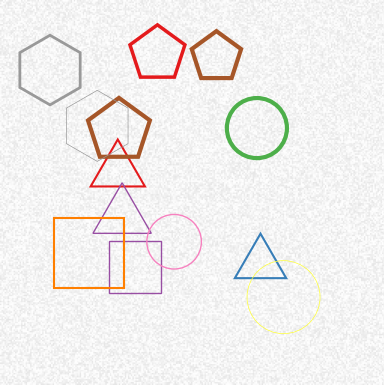[{"shape": "pentagon", "thickness": 2.5, "radius": 0.38, "center": [0.409, 0.86]}, {"shape": "triangle", "thickness": 1.5, "radius": 0.41, "center": [0.306, 0.556]}, {"shape": "triangle", "thickness": 1.5, "radius": 0.39, "center": [0.677, 0.316]}, {"shape": "circle", "thickness": 3, "radius": 0.39, "center": [0.667, 0.667]}, {"shape": "triangle", "thickness": 1, "radius": 0.44, "center": [0.317, 0.438]}, {"shape": "square", "thickness": 1, "radius": 0.34, "center": [0.351, 0.306]}, {"shape": "square", "thickness": 1.5, "radius": 0.46, "center": [0.231, 0.342]}, {"shape": "circle", "thickness": 0.5, "radius": 0.47, "center": [0.736, 0.228]}, {"shape": "pentagon", "thickness": 3, "radius": 0.42, "center": [0.309, 0.661]}, {"shape": "pentagon", "thickness": 3, "radius": 0.34, "center": [0.562, 0.852]}, {"shape": "circle", "thickness": 1, "radius": 0.35, "center": [0.452, 0.372]}, {"shape": "hexagon", "thickness": 0.5, "radius": 0.46, "center": [0.253, 0.673]}, {"shape": "hexagon", "thickness": 2, "radius": 0.45, "center": [0.13, 0.818]}]